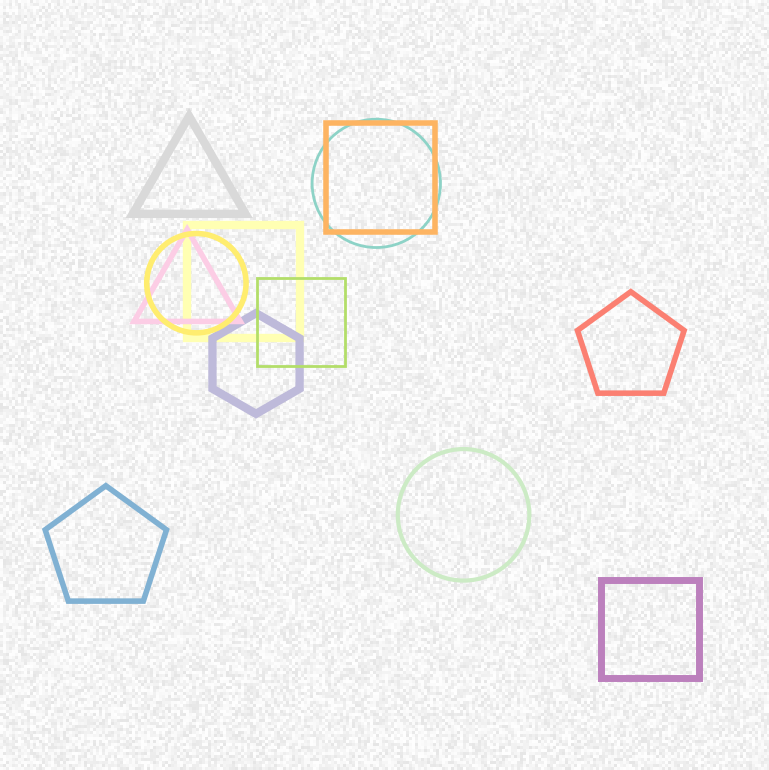[{"shape": "circle", "thickness": 1, "radius": 0.42, "center": [0.489, 0.762]}, {"shape": "square", "thickness": 3, "radius": 0.37, "center": [0.316, 0.635]}, {"shape": "hexagon", "thickness": 3, "radius": 0.33, "center": [0.332, 0.528]}, {"shape": "pentagon", "thickness": 2, "radius": 0.36, "center": [0.819, 0.548]}, {"shape": "pentagon", "thickness": 2, "radius": 0.41, "center": [0.137, 0.286]}, {"shape": "square", "thickness": 2, "radius": 0.35, "center": [0.494, 0.77]}, {"shape": "square", "thickness": 1, "radius": 0.29, "center": [0.391, 0.581]}, {"shape": "triangle", "thickness": 2, "radius": 0.4, "center": [0.243, 0.622]}, {"shape": "triangle", "thickness": 3, "radius": 0.42, "center": [0.246, 0.765]}, {"shape": "square", "thickness": 2.5, "radius": 0.32, "center": [0.844, 0.183]}, {"shape": "circle", "thickness": 1.5, "radius": 0.43, "center": [0.602, 0.331]}, {"shape": "circle", "thickness": 2, "radius": 0.32, "center": [0.255, 0.632]}]